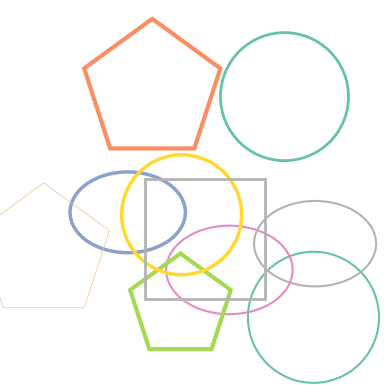[{"shape": "circle", "thickness": 2, "radius": 0.83, "center": [0.739, 0.749]}, {"shape": "circle", "thickness": 1.5, "radius": 0.85, "center": [0.814, 0.176]}, {"shape": "pentagon", "thickness": 3, "radius": 0.93, "center": [0.395, 0.765]}, {"shape": "oval", "thickness": 2.5, "radius": 0.75, "center": [0.332, 0.449]}, {"shape": "oval", "thickness": 1.5, "radius": 0.82, "center": [0.596, 0.299]}, {"shape": "pentagon", "thickness": 3, "radius": 0.69, "center": [0.469, 0.204]}, {"shape": "circle", "thickness": 2.5, "radius": 0.78, "center": [0.472, 0.442]}, {"shape": "pentagon", "thickness": 0.5, "radius": 0.9, "center": [0.114, 0.346]}, {"shape": "square", "thickness": 2, "radius": 0.78, "center": [0.533, 0.379]}, {"shape": "oval", "thickness": 1.5, "radius": 0.79, "center": [0.818, 0.367]}]